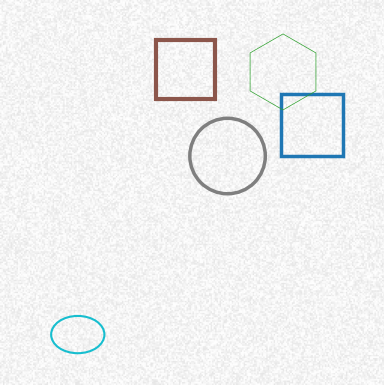[{"shape": "square", "thickness": 2.5, "radius": 0.4, "center": [0.811, 0.674]}, {"shape": "hexagon", "thickness": 0.5, "radius": 0.49, "center": [0.735, 0.813]}, {"shape": "square", "thickness": 3, "radius": 0.38, "center": [0.482, 0.819]}, {"shape": "circle", "thickness": 2.5, "radius": 0.49, "center": [0.591, 0.595]}, {"shape": "oval", "thickness": 1.5, "radius": 0.35, "center": [0.202, 0.131]}]